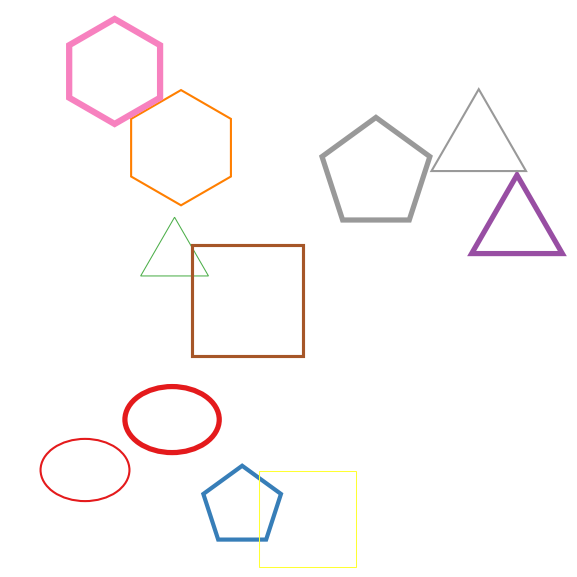[{"shape": "oval", "thickness": 2.5, "radius": 0.41, "center": [0.298, 0.273]}, {"shape": "oval", "thickness": 1, "radius": 0.38, "center": [0.147, 0.185]}, {"shape": "pentagon", "thickness": 2, "radius": 0.35, "center": [0.419, 0.122]}, {"shape": "triangle", "thickness": 0.5, "radius": 0.34, "center": [0.302, 0.555]}, {"shape": "triangle", "thickness": 2.5, "radius": 0.45, "center": [0.895, 0.605]}, {"shape": "hexagon", "thickness": 1, "radius": 0.5, "center": [0.313, 0.743]}, {"shape": "square", "thickness": 0.5, "radius": 0.42, "center": [0.532, 0.1]}, {"shape": "square", "thickness": 1.5, "radius": 0.48, "center": [0.429, 0.478]}, {"shape": "hexagon", "thickness": 3, "radius": 0.45, "center": [0.198, 0.875]}, {"shape": "triangle", "thickness": 1, "radius": 0.47, "center": [0.829, 0.75]}, {"shape": "pentagon", "thickness": 2.5, "radius": 0.49, "center": [0.651, 0.698]}]